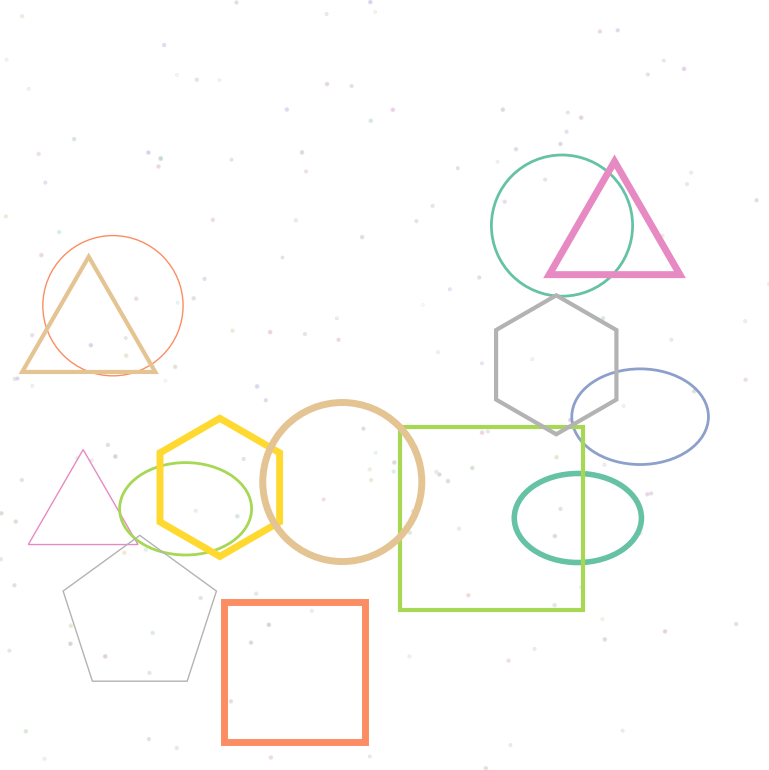[{"shape": "circle", "thickness": 1, "radius": 0.46, "center": [0.73, 0.707]}, {"shape": "oval", "thickness": 2, "radius": 0.41, "center": [0.75, 0.327]}, {"shape": "circle", "thickness": 0.5, "radius": 0.46, "center": [0.147, 0.603]}, {"shape": "square", "thickness": 2.5, "radius": 0.46, "center": [0.382, 0.127]}, {"shape": "oval", "thickness": 1, "radius": 0.44, "center": [0.831, 0.459]}, {"shape": "triangle", "thickness": 0.5, "radius": 0.41, "center": [0.108, 0.334]}, {"shape": "triangle", "thickness": 2.5, "radius": 0.49, "center": [0.798, 0.692]}, {"shape": "square", "thickness": 1.5, "radius": 0.59, "center": [0.639, 0.327]}, {"shape": "oval", "thickness": 1, "radius": 0.43, "center": [0.241, 0.339]}, {"shape": "hexagon", "thickness": 2.5, "radius": 0.45, "center": [0.285, 0.367]}, {"shape": "circle", "thickness": 2.5, "radius": 0.52, "center": [0.445, 0.374]}, {"shape": "triangle", "thickness": 1.5, "radius": 0.5, "center": [0.115, 0.567]}, {"shape": "hexagon", "thickness": 1.5, "radius": 0.45, "center": [0.722, 0.526]}, {"shape": "pentagon", "thickness": 0.5, "radius": 0.52, "center": [0.182, 0.2]}]